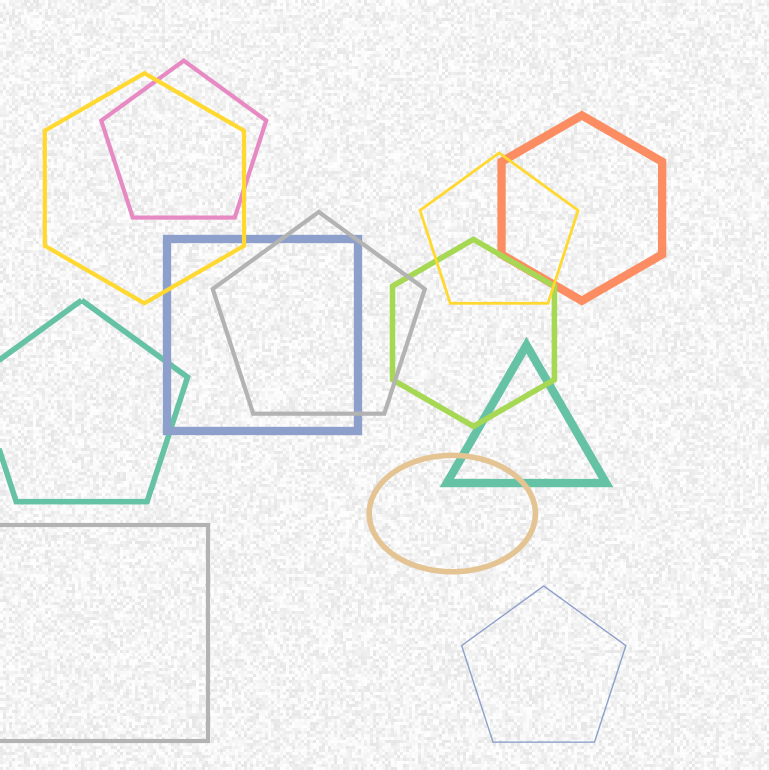[{"shape": "triangle", "thickness": 3, "radius": 0.6, "center": [0.684, 0.432]}, {"shape": "pentagon", "thickness": 2, "radius": 0.72, "center": [0.106, 0.465]}, {"shape": "hexagon", "thickness": 3, "radius": 0.6, "center": [0.756, 0.73]}, {"shape": "pentagon", "thickness": 0.5, "radius": 0.56, "center": [0.706, 0.127]}, {"shape": "square", "thickness": 3, "radius": 0.62, "center": [0.341, 0.565]}, {"shape": "pentagon", "thickness": 1.5, "radius": 0.56, "center": [0.239, 0.809]}, {"shape": "hexagon", "thickness": 2, "radius": 0.61, "center": [0.615, 0.568]}, {"shape": "hexagon", "thickness": 1.5, "radius": 0.75, "center": [0.188, 0.756]}, {"shape": "pentagon", "thickness": 1, "radius": 0.54, "center": [0.648, 0.693]}, {"shape": "oval", "thickness": 2, "radius": 0.54, "center": [0.587, 0.333]}, {"shape": "square", "thickness": 1.5, "radius": 0.7, "center": [0.13, 0.178]}, {"shape": "pentagon", "thickness": 1.5, "radius": 0.72, "center": [0.414, 0.58]}]